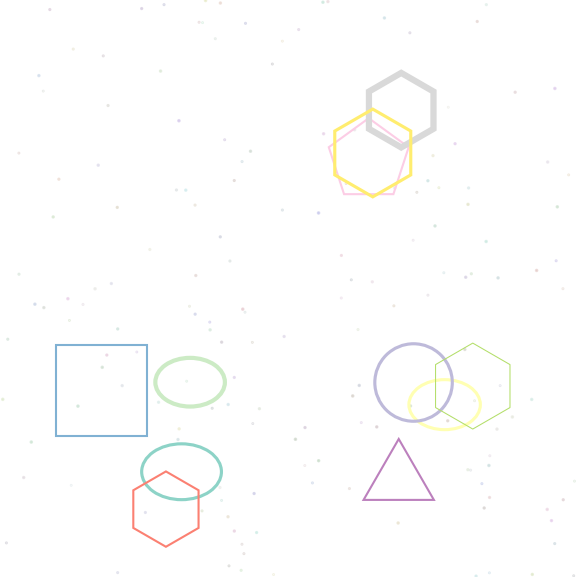[{"shape": "oval", "thickness": 1.5, "radius": 0.35, "center": [0.314, 0.182]}, {"shape": "oval", "thickness": 1.5, "radius": 0.31, "center": [0.77, 0.298]}, {"shape": "circle", "thickness": 1.5, "radius": 0.34, "center": [0.716, 0.337]}, {"shape": "hexagon", "thickness": 1, "radius": 0.33, "center": [0.287, 0.118]}, {"shape": "square", "thickness": 1, "radius": 0.4, "center": [0.176, 0.323]}, {"shape": "hexagon", "thickness": 0.5, "radius": 0.37, "center": [0.819, 0.331]}, {"shape": "pentagon", "thickness": 1, "radius": 0.36, "center": [0.638, 0.722]}, {"shape": "hexagon", "thickness": 3, "radius": 0.32, "center": [0.695, 0.808]}, {"shape": "triangle", "thickness": 1, "radius": 0.35, "center": [0.69, 0.169]}, {"shape": "oval", "thickness": 2, "radius": 0.3, "center": [0.329, 0.337]}, {"shape": "hexagon", "thickness": 1.5, "radius": 0.38, "center": [0.645, 0.734]}]